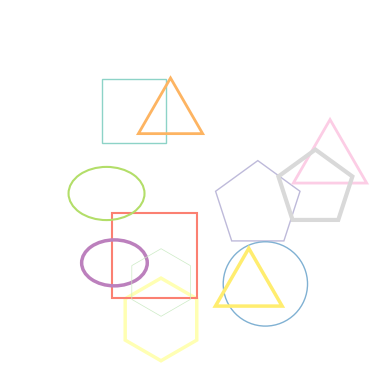[{"shape": "square", "thickness": 1, "radius": 0.42, "center": [0.349, 0.712]}, {"shape": "hexagon", "thickness": 2.5, "radius": 0.54, "center": [0.418, 0.17]}, {"shape": "pentagon", "thickness": 1, "radius": 0.58, "center": [0.67, 0.468]}, {"shape": "square", "thickness": 1.5, "radius": 0.55, "center": [0.402, 0.336]}, {"shape": "circle", "thickness": 1, "radius": 0.55, "center": [0.689, 0.263]}, {"shape": "triangle", "thickness": 2, "radius": 0.48, "center": [0.443, 0.701]}, {"shape": "oval", "thickness": 1.5, "radius": 0.49, "center": [0.277, 0.497]}, {"shape": "triangle", "thickness": 2, "radius": 0.55, "center": [0.857, 0.58]}, {"shape": "pentagon", "thickness": 3, "radius": 0.51, "center": [0.819, 0.51]}, {"shape": "oval", "thickness": 2.5, "radius": 0.43, "center": [0.297, 0.317]}, {"shape": "hexagon", "thickness": 0.5, "radius": 0.44, "center": [0.418, 0.266]}, {"shape": "triangle", "thickness": 2.5, "radius": 0.5, "center": [0.646, 0.255]}]